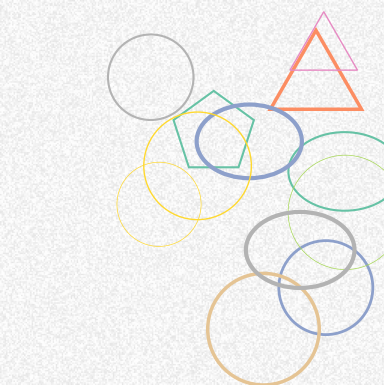[{"shape": "pentagon", "thickness": 1.5, "radius": 0.55, "center": [0.555, 0.654]}, {"shape": "oval", "thickness": 1.5, "radius": 0.73, "center": [0.895, 0.555]}, {"shape": "triangle", "thickness": 2.5, "radius": 0.68, "center": [0.821, 0.785]}, {"shape": "circle", "thickness": 2, "radius": 0.61, "center": [0.846, 0.253]}, {"shape": "oval", "thickness": 3, "radius": 0.68, "center": [0.647, 0.633]}, {"shape": "triangle", "thickness": 1, "radius": 0.51, "center": [0.841, 0.868]}, {"shape": "circle", "thickness": 0.5, "radius": 0.74, "center": [0.897, 0.448]}, {"shape": "circle", "thickness": 1, "radius": 0.7, "center": [0.513, 0.569]}, {"shape": "circle", "thickness": 0.5, "radius": 0.55, "center": [0.413, 0.469]}, {"shape": "circle", "thickness": 2.5, "radius": 0.72, "center": [0.684, 0.145]}, {"shape": "oval", "thickness": 3, "radius": 0.71, "center": [0.78, 0.351]}, {"shape": "circle", "thickness": 1.5, "radius": 0.56, "center": [0.392, 0.799]}]